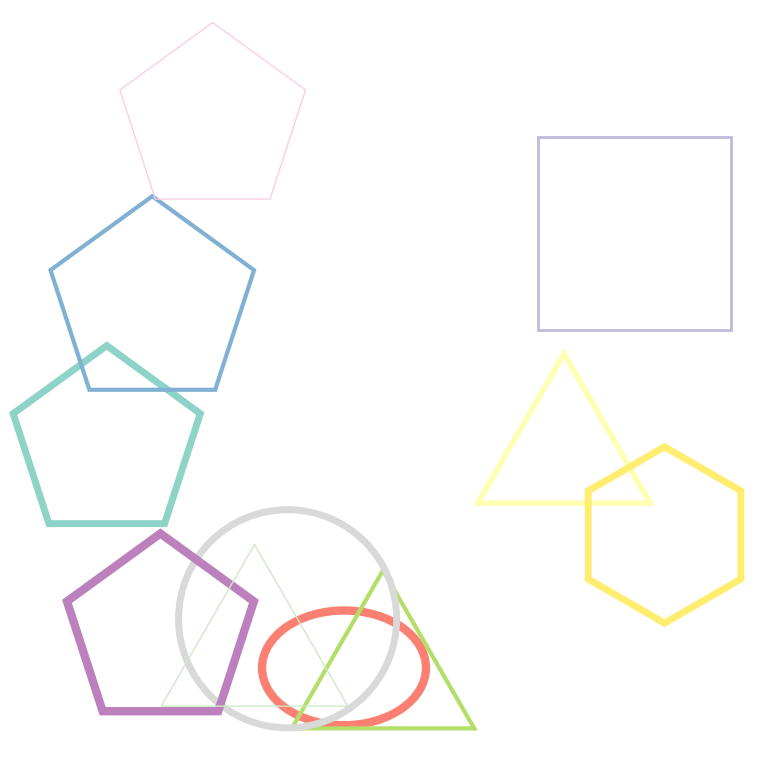[{"shape": "pentagon", "thickness": 2.5, "radius": 0.64, "center": [0.139, 0.423]}, {"shape": "triangle", "thickness": 2, "radius": 0.65, "center": [0.732, 0.411]}, {"shape": "square", "thickness": 1, "radius": 0.63, "center": [0.824, 0.697]}, {"shape": "oval", "thickness": 3, "radius": 0.53, "center": [0.447, 0.133]}, {"shape": "pentagon", "thickness": 1.5, "radius": 0.69, "center": [0.198, 0.606]}, {"shape": "triangle", "thickness": 1.5, "radius": 0.68, "center": [0.497, 0.122]}, {"shape": "pentagon", "thickness": 0.5, "radius": 0.63, "center": [0.276, 0.844]}, {"shape": "circle", "thickness": 2.5, "radius": 0.71, "center": [0.373, 0.196]}, {"shape": "pentagon", "thickness": 3, "radius": 0.64, "center": [0.208, 0.18]}, {"shape": "triangle", "thickness": 0.5, "radius": 0.7, "center": [0.331, 0.153]}, {"shape": "hexagon", "thickness": 2.5, "radius": 0.57, "center": [0.863, 0.305]}]